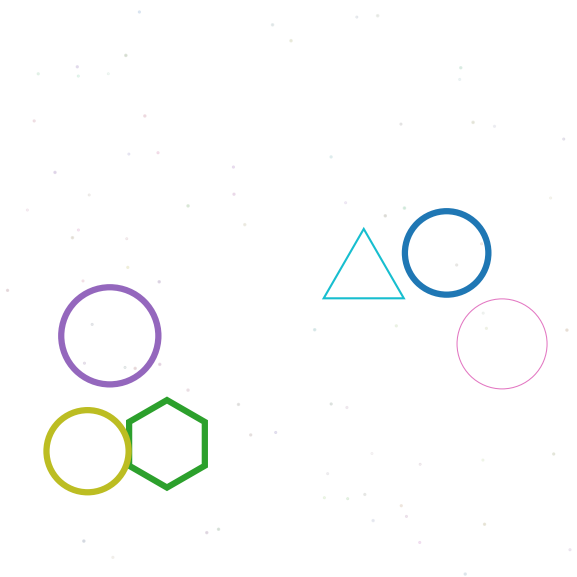[{"shape": "circle", "thickness": 3, "radius": 0.36, "center": [0.773, 0.561]}, {"shape": "hexagon", "thickness": 3, "radius": 0.38, "center": [0.289, 0.231]}, {"shape": "circle", "thickness": 3, "radius": 0.42, "center": [0.19, 0.418]}, {"shape": "circle", "thickness": 0.5, "radius": 0.39, "center": [0.869, 0.404]}, {"shape": "circle", "thickness": 3, "radius": 0.36, "center": [0.152, 0.218]}, {"shape": "triangle", "thickness": 1, "radius": 0.4, "center": [0.63, 0.523]}]